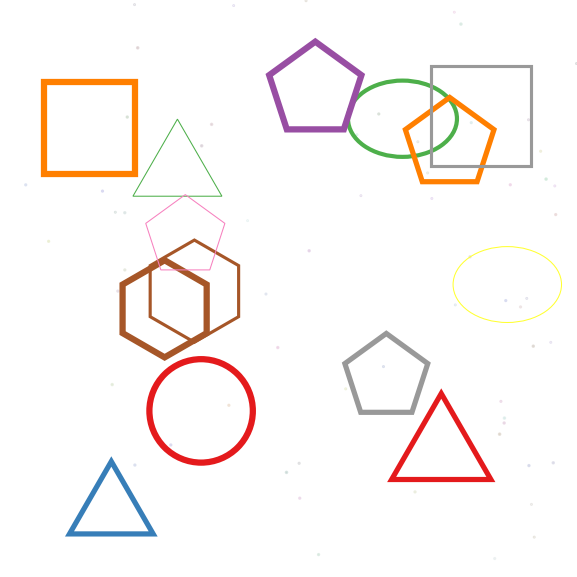[{"shape": "triangle", "thickness": 2.5, "radius": 0.5, "center": [0.764, 0.218]}, {"shape": "circle", "thickness": 3, "radius": 0.45, "center": [0.348, 0.288]}, {"shape": "triangle", "thickness": 2.5, "radius": 0.42, "center": [0.193, 0.116]}, {"shape": "oval", "thickness": 2, "radius": 0.47, "center": [0.697, 0.794]}, {"shape": "triangle", "thickness": 0.5, "radius": 0.44, "center": [0.307, 0.704]}, {"shape": "pentagon", "thickness": 3, "radius": 0.42, "center": [0.546, 0.843]}, {"shape": "square", "thickness": 3, "radius": 0.4, "center": [0.155, 0.777]}, {"shape": "pentagon", "thickness": 2.5, "radius": 0.4, "center": [0.779, 0.75]}, {"shape": "oval", "thickness": 0.5, "radius": 0.47, "center": [0.878, 0.506]}, {"shape": "hexagon", "thickness": 3, "radius": 0.42, "center": [0.285, 0.464]}, {"shape": "hexagon", "thickness": 1.5, "radius": 0.44, "center": [0.337, 0.495]}, {"shape": "pentagon", "thickness": 0.5, "radius": 0.36, "center": [0.321, 0.59]}, {"shape": "pentagon", "thickness": 2.5, "radius": 0.38, "center": [0.669, 0.346]}, {"shape": "square", "thickness": 1.5, "radius": 0.43, "center": [0.833, 0.799]}]